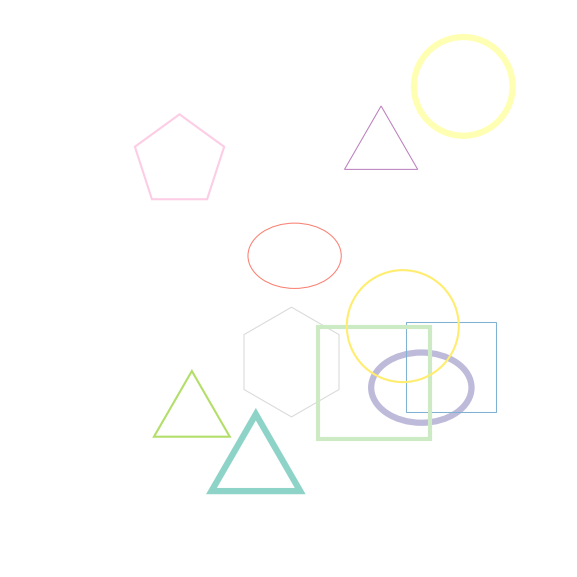[{"shape": "triangle", "thickness": 3, "radius": 0.44, "center": [0.443, 0.193]}, {"shape": "circle", "thickness": 3, "radius": 0.43, "center": [0.802, 0.85]}, {"shape": "oval", "thickness": 3, "radius": 0.43, "center": [0.73, 0.328]}, {"shape": "oval", "thickness": 0.5, "radius": 0.4, "center": [0.51, 0.556]}, {"shape": "square", "thickness": 0.5, "radius": 0.39, "center": [0.781, 0.364]}, {"shape": "triangle", "thickness": 1, "radius": 0.38, "center": [0.332, 0.281]}, {"shape": "pentagon", "thickness": 1, "radius": 0.41, "center": [0.311, 0.72]}, {"shape": "hexagon", "thickness": 0.5, "radius": 0.48, "center": [0.505, 0.372]}, {"shape": "triangle", "thickness": 0.5, "radius": 0.37, "center": [0.66, 0.742]}, {"shape": "square", "thickness": 2, "radius": 0.49, "center": [0.647, 0.335]}, {"shape": "circle", "thickness": 1, "radius": 0.48, "center": [0.697, 0.434]}]